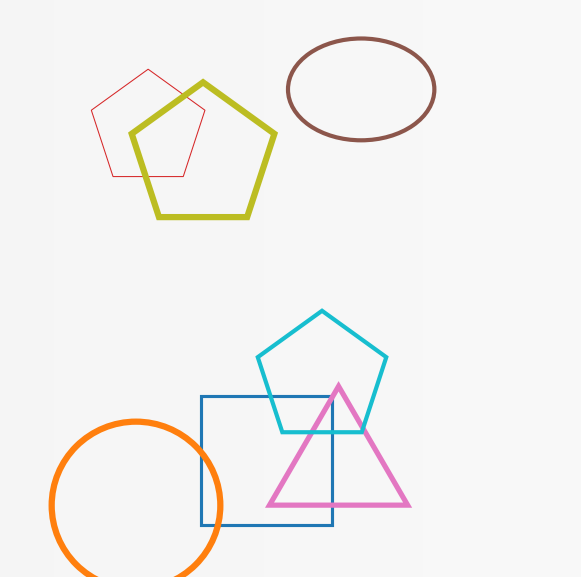[{"shape": "square", "thickness": 1.5, "radius": 0.56, "center": [0.458, 0.202]}, {"shape": "circle", "thickness": 3, "radius": 0.73, "center": [0.234, 0.124]}, {"shape": "pentagon", "thickness": 0.5, "radius": 0.51, "center": [0.255, 0.777]}, {"shape": "oval", "thickness": 2, "radius": 0.63, "center": [0.621, 0.844]}, {"shape": "triangle", "thickness": 2.5, "radius": 0.69, "center": [0.583, 0.193]}, {"shape": "pentagon", "thickness": 3, "radius": 0.65, "center": [0.349, 0.728]}, {"shape": "pentagon", "thickness": 2, "radius": 0.58, "center": [0.554, 0.345]}]